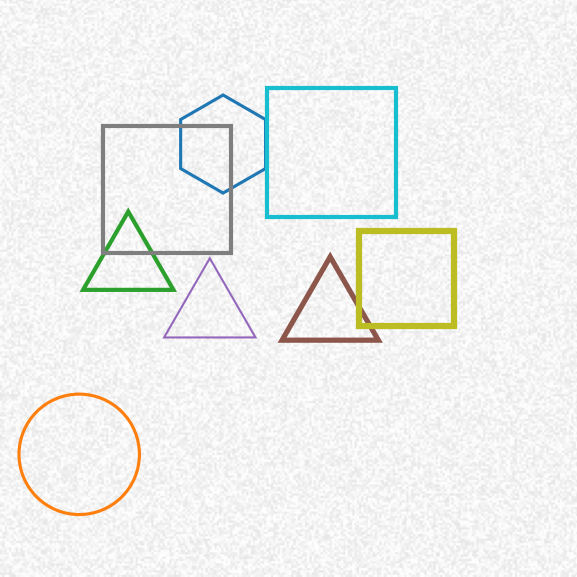[{"shape": "hexagon", "thickness": 1.5, "radius": 0.42, "center": [0.386, 0.75]}, {"shape": "circle", "thickness": 1.5, "radius": 0.52, "center": [0.137, 0.212]}, {"shape": "triangle", "thickness": 2, "radius": 0.45, "center": [0.222, 0.542]}, {"shape": "triangle", "thickness": 1, "radius": 0.46, "center": [0.363, 0.46]}, {"shape": "triangle", "thickness": 2.5, "radius": 0.48, "center": [0.572, 0.458]}, {"shape": "square", "thickness": 2, "radius": 0.55, "center": [0.289, 0.671]}, {"shape": "square", "thickness": 3, "radius": 0.41, "center": [0.704, 0.517]}, {"shape": "square", "thickness": 2, "radius": 0.56, "center": [0.575, 0.736]}]